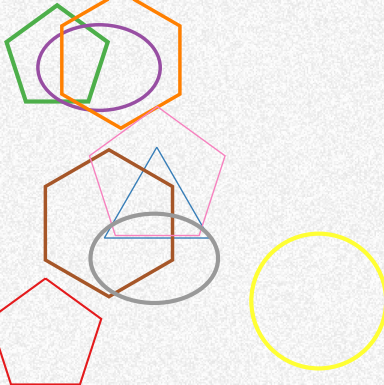[{"shape": "pentagon", "thickness": 1.5, "radius": 0.76, "center": [0.118, 0.125]}, {"shape": "triangle", "thickness": 1, "radius": 0.79, "center": [0.407, 0.46]}, {"shape": "pentagon", "thickness": 3, "radius": 0.69, "center": [0.148, 0.848]}, {"shape": "oval", "thickness": 2.5, "radius": 0.79, "center": [0.257, 0.824]}, {"shape": "hexagon", "thickness": 2.5, "radius": 0.89, "center": [0.314, 0.844]}, {"shape": "circle", "thickness": 3, "radius": 0.88, "center": [0.828, 0.218]}, {"shape": "hexagon", "thickness": 2.5, "radius": 0.95, "center": [0.283, 0.42]}, {"shape": "pentagon", "thickness": 1, "radius": 0.93, "center": [0.409, 0.538]}, {"shape": "oval", "thickness": 3, "radius": 0.83, "center": [0.401, 0.329]}]